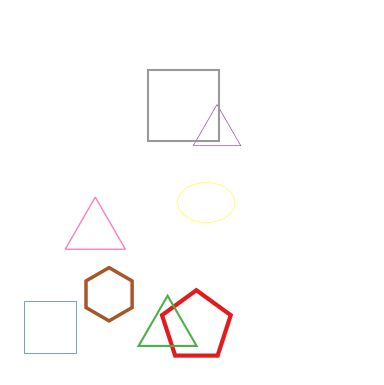[{"shape": "pentagon", "thickness": 3, "radius": 0.47, "center": [0.51, 0.152]}, {"shape": "square", "thickness": 0.5, "radius": 0.34, "center": [0.131, 0.151]}, {"shape": "triangle", "thickness": 1.5, "radius": 0.44, "center": [0.435, 0.145]}, {"shape": "triangle", "thickness": 0.5, "radius": 0.36, "center": [0.564, 0.657]}, {"shape": "oval", "thickness": 0.5, "radius": 0.37, "center": [0.536, 0.474]}, {"shape": "hexagon", "thickness": 2.5, "radius": 0.35, "center": [0.283, 0.236]}, {"shape": "triangle", "thickness": 1, "radius": 0.45, "center": [0.247, 0.398]}, {"shape": "square", "thickness": 1.5, "radius": 0.46, "center": [0.477, 0.727]}]